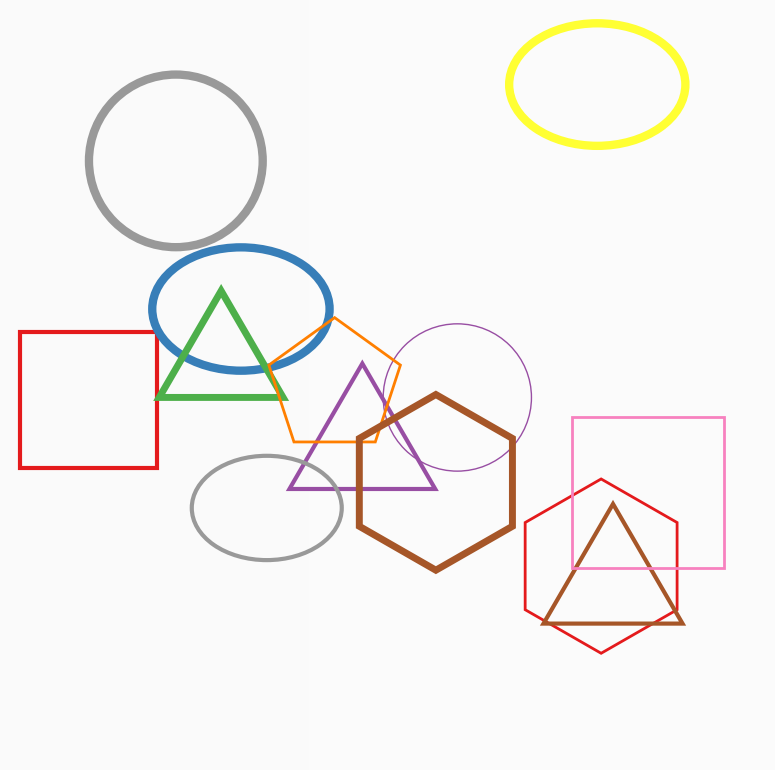[{"shape": "hexagon", "thickness": 1, "radius": 0.57, "center": [0.776, 0.265]}, {"shape": "square", "thickness": 1.5, "radius": 0.44, "center": [0.114, 0.481]}, {"shape": "oval", "thickness": 3, "radius": 0.57, "center": [0.311, 0.599]}, {"shape": "triangle", "thickness": 2.5, "radius": 0.46, "center": [0.285, 0.53]}, {"shape": "circle", "thickness": 0.5, "radius": 0.48, "center": [0.59, 0.484]}, {"shape": "triangle", "thickness": 1.5, "radius": 0.54, "center": [0.468, 0.419]}, {"shape": "pentagon", "thickness": 1, "radius": 0.45, "center": [0.432, 0.498]}, {"shape": "oval", "thickness": 3, "radius": 0.57, "center": [0.771, 0.89]}, {"shape": "triangle", "thickness": 1.5, "radius": 0.52, "center": [0.791, 0.242]}, {"shape": "hexagon", "thickness": 2.5, "radius": 0.57, "center": [0.562, 0.374]}, {"shape": "square", "thickness": 1, "radius": 0.49, "center": [0.836, 0.361]}, {"shape": "circle", "thickness": 3, "radius": 0.56, "center": [0.227, 0.791]}, {"shape": "oval", "thickness": 1.5, "radius": 0.48, "center": [0.344, 0.34]}]